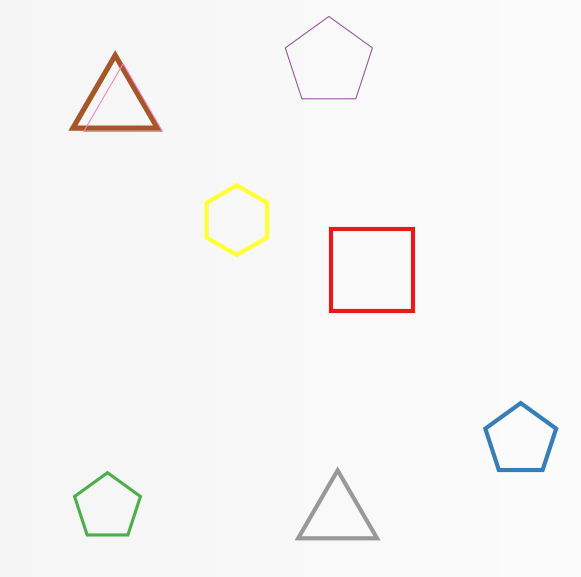[{"shape": "square", "thickness": 2, "radius": 0.35, "center": [0.64, 0.532]}, {"shape": "pentagon", "thickness": 2, "radius": 0.32, "center": [0.896, 0.237]}, {"shape": "pentagon", "thickness": 1.5, "radius": 0.3, "center": [0.185, 0.121]}, {"shape": "pentagon", "thickness": 0.5, "radius": 0.39, "center": [0.566, 0.892]}, {"shape": "hexagon", "thickness": 2, "radius": 0.3, "center": [0.408, 0.618]}, {"shape": "triangle", "thickness": 2.5, "radius": 0.42, "center": [0.198, 0.819]}, {"shape": "triangle", "thickness": 0.5, "radius": 0.39, "center": [0.212, 0.811]}, {"shape": "triangle", "thickness": 2, "radius": 0.39, "center": [0.581, 0.106]}]